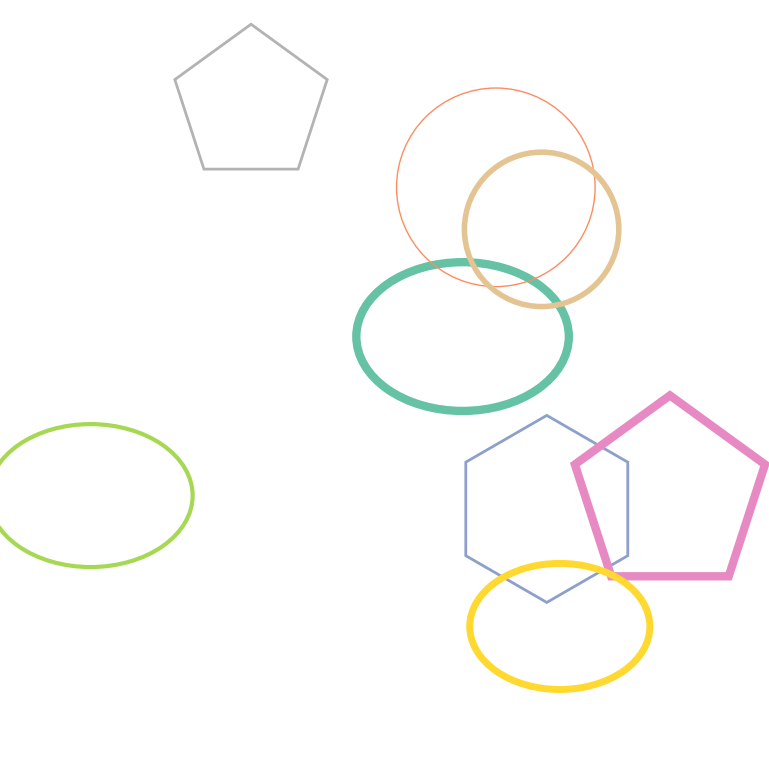[{"shape": "oval", "thickness": 3, "radius": 0.69, "center": [0.601, 0.563]}, {"shape": "circle", "thickness": 0.5, "radius": 0.64, "center": [0.644, 0.757]}, {"shape": "hexagon", "thickness": 1, "radius": 0.61, "center": [0.71, 0.339]}, {"shape": "pentagon", "thickness": 3, "radius": 0.65, "center": [0.87, 0.357]}, {"shape": "oval", "thickness": 1.5, "radius": 0.66, "center": [0.118, 0.356]}, {"shape": "oval", "thickness": 2.5, "radius": 0.58, "center": [0.727, 0.186]}, {"shape": "circle", "thickness": 2, "radius": 0.5, "center": [0.703, 0.702]}, {"shape": "pentagon", "thickness": 1, "radius": 0.52, "center": [0.326, 0.865]}]